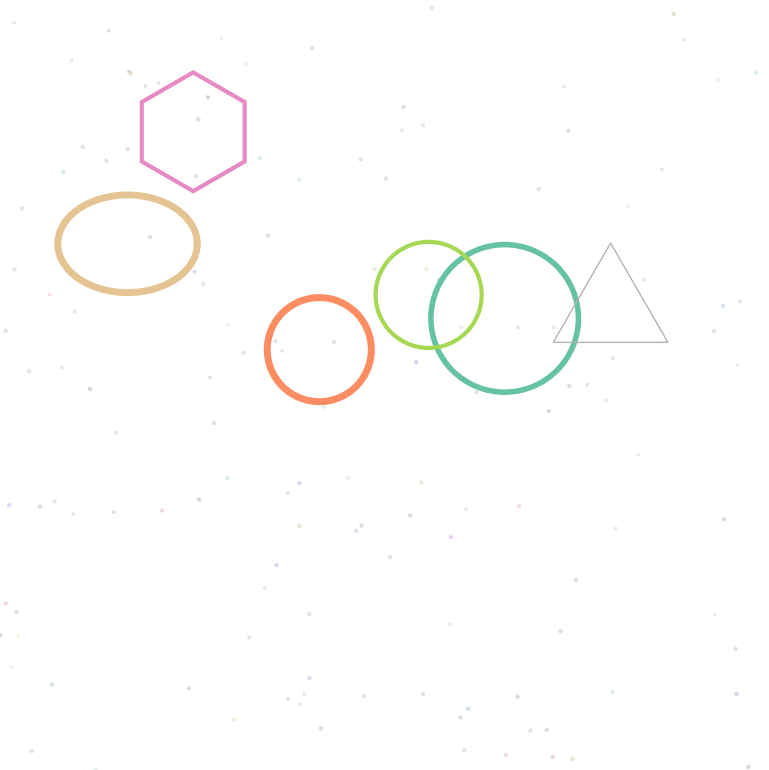[{"shape": "circle", "thickness": 2, "radius": 0.48, "center": [0.655, 0.587]}, {"shape": "circle", "thickness": 2.5, "radius": 0.34, "center": [0.415, 0.546]}, {"shape": "hexagon", "thickness": 1.5, "radius": 0.39, "center": [0.251, 0.829]}, {"shape": "circle", "thickness": 1.5, "radius": 0.34, "center": [0.557, 0.617]}, {"shape": "oval", "thickness": 2.5, "radius": 0.45, "center": [0.166, 0.683]}, {"shape": "triangle", "thickness": 0.5, "radius": 0.43, "center": [0.793, 0.598]}]